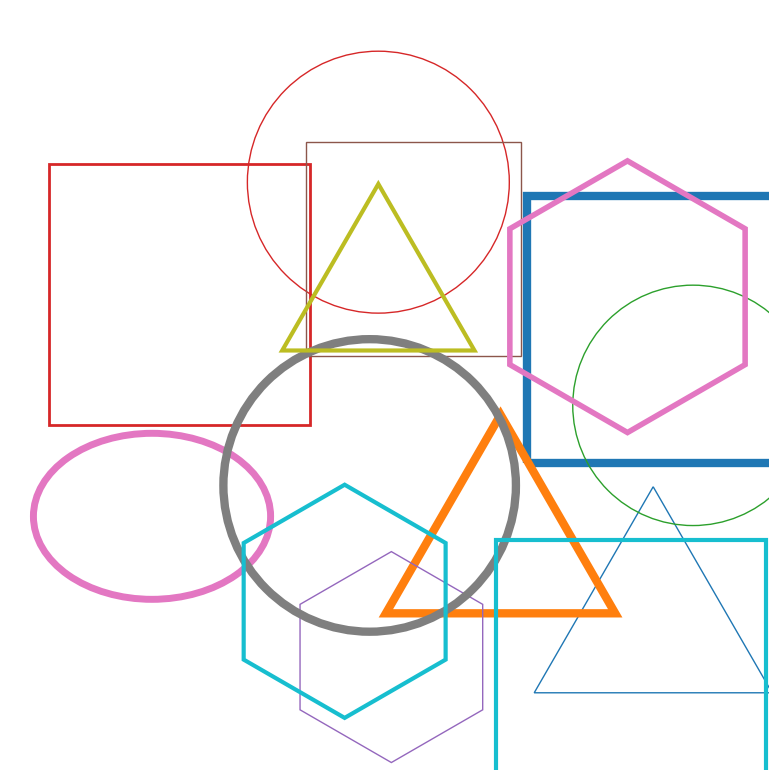[{"shape": "triangle", "thickness": 0.5, "radius": 0.89, "center": [0.848, 0.189]}, {"shape": "square", "thickness": 3, "radius": 0.87, "center": [0.858, 0.572]}, {"shape": "triangle", "thickness": 3, "radius": 0.86, "center": [0.65, 0.289]}, {"shape": "circle", "thickness": 0.5, "radius": 0.78, "center": [0.9, 0.474]}, {"shape": "circle", "thickness": 0.5, "radius": 0.85, "center": [0.491, 0.763]}, {"shape": "square", "thickness": 1, "radius": 0.85, "center": [0.233, 0.617]}, {"shape": "hexagon", "thickness": 0.5, "radius": 0.68, "center": [0.508, 0.147]}, {"shape": "square", "thickness": 0.5, "radius": 0.7, "center": [0.537, 0.677]}, {"shape": "oval", "thickness": 2.5, "radius": 0.77, "center": [0.197, 0.329]}, {"shape": "hexagon", "thickness": 2, "radius": 0.88, "center": [0.815, 0.615]}, {"shape": "circle", "thickness": 3, "radius": 0.95, "center": [0.48, 0.37]}, {"shape": "triangle", "thickness": 1.5, "radius": 0.72, "center": [0.491, 0.617]}, {"shape": "square", "thickness": 1.5, "radius": 0.88, "center": [0.82, 0.123]}, {"shape": "hexagon", "thickness": 1.5, "radius": 0.76, "center": [0.448, 0.219]}]